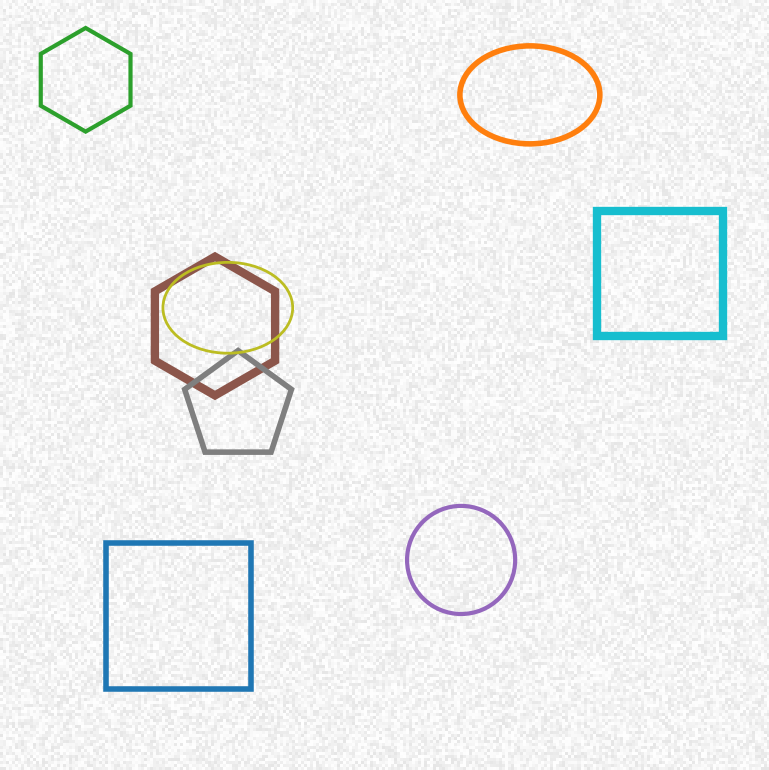[{"shape": "square", "thickness": 2, "radius": 0.47, "center": [0.232, 0.2]}, {"shape": "oval", "thickness": 2, "radius": 0.45, "center": [0.688, 0.877]}, {"shape": "hexagon", "thickness": 1.5, "radius": 0.34, "center": [0.111, 0.896]}, {"shape": "circle", "thickness": 1.5, "radius": 0.35, "center": [0.599, 0.273]}, {"shape": "hexagon", "thickness": 3, "radius": 0.45, "center": [0.279, 0.577]}, {"shape": "pentagon", "thickness": 2, "radius": 0.36, "center": [0.309, 0.472]}, {"shape": "oval", "thickness": 1, "radius": 0.42, "center": [0.296, 0.6]}, {"shape": "square", "thickness": 3, "radius": 0.41, "center": [0.857, 0.645]}]